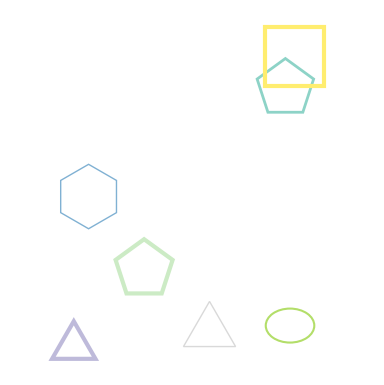[{"shape": "pentagon", "thickness": 2, "radius": 0.39, "center": [0.741, 0.771]}, {"shape": "triangle", "thickness": 3, "radius": 0.33, "center": [0.192, 0.101]}, {"shape": "hexagon", "thickness": 1, "radius": 0.42, "center": [0.23, 0.49]}, {"shape": "oval", "thickness": 1.5, "radius": 0.32, "center": [0.753, 0.154]}, {"shape": "triangle", "thickness": 1, "radius": 0.39, "center": [0.544, 0.139]}, {"shape": "pentagon", "thickness": 3, "radius": 0.39, "center": [0.374, 0.301]}, {"shape": "square", "thickness": 3, "radius": 0.38, "center": [0.765, 0.852]}]